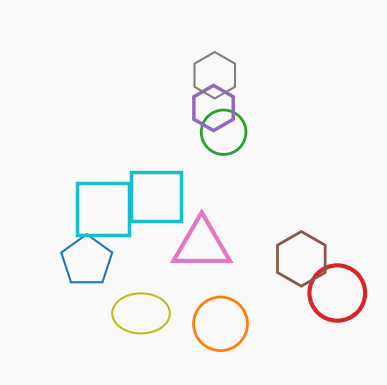[{"shape": "pentagon", "thickness": 1.5, "radius": 0.35, "center": [0.224, 0.323]}, {"shape": "circle", "thickness": 2, "radius": 0.35, "center": [0.569, 0.159]}, {"shape": "circle", "thickness": 2, "radius": 0.29, "center": [0.577, 0.657]}, {"shape": "circle", "thickness": 3, "radius": 0.36, "center": [0.87, 0.239]}, {"shape": "hexagon", "thickness": 2.5, "radius": 0.29, "center": [0.551, 0.719]}, {"shape": "hexagon", "thickness": 2, "radius": 0.35, "center": [0.778, 0.328]}, {"shape": "triangle", "thickness": 3, "radius": 0.42, "center": [0.521, 0.364]}, {"shape": "hexagon", "thickness": 1.5, "radius": 0.3, "center": [0.554, 0.805]}, {"shape": "oval", "thickness": 1.5, "radius": 0.37, "center": [0.364, 0.186]}, {"shape": "square", "thickness": 2.5, "radius": 0.32, "center": [0.402, 0.489]}, {"shape": "square", "thickness": 2.5, "radius": 0.34, "center": [0.266, 0.457]}]